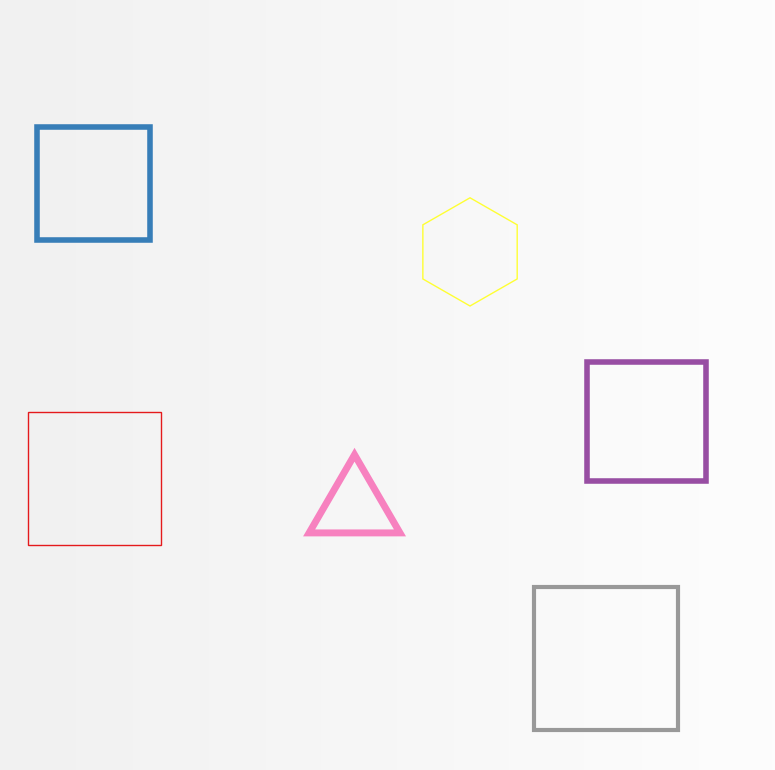[{"shape": "square", "thickness": 0.5, "radius": 0.43, "center": [0.122, 0.378]}, {"shape": "square", "thickness": 2, "radius": 0.37, "center": [0.12, 0.762]}, {"shape": "square", "thickness": 2, "radius": 0.39, "center": [0.834, 0.453]}, {"shape": "hexagon", "thickness": 0.5, "radius": 0.35, "center": [0.606, 0.673]}, {"shape": "triangle", "thickness": 2.5, "radius": 0.34, "center": [0.457, 0.342]}, {"shape": "square", "thickness": 1.5, "radius": 0.46, "center": [0.782, 0.144]}]